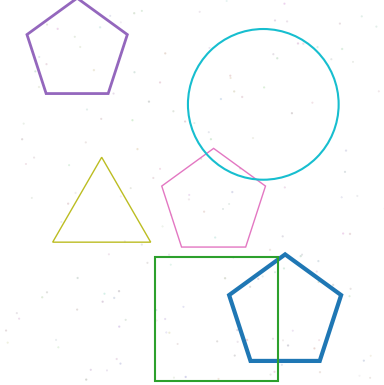[{"shape": "pentagon", "thickness": 3, "radius": 0.76, "center": [0.741, 0.186]}, {"shape": "square", "thickness": 1.5, "radius": 0.8, "center": [0.562, 0.172]}, {"shape": "pentagon", "thickness": 2, "radius": 0.69, "center": [0.2, 0.868]}, {"shape": "pentagon", "thickness": 1, "radius": 0.71, "center": [0.555, 0.473]}, {"shape": "triangle", "thickness": 1, "radius": 0.74, "center": [0.264, 0.445]}, {"shape": "circle", "thickness": 1.5, "radius": 0.98, "center": [0.684, 0.729]}]